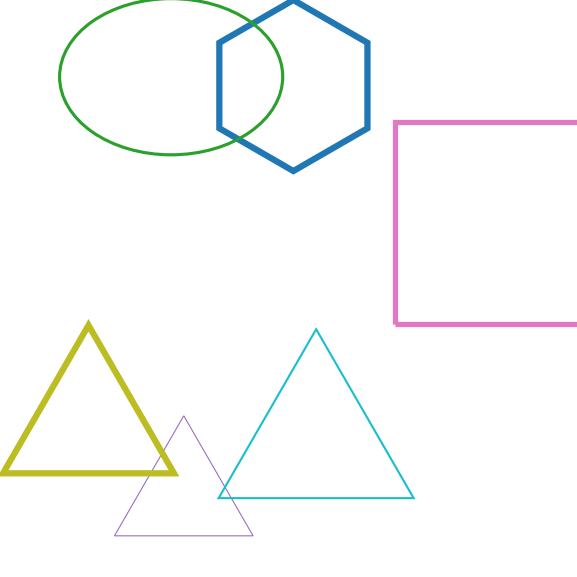[{"shape": "hexagon", "thickness": 3, "radius": 0.74, "center": [0.508, 0.851]}, {"shape": "oval", "thickness": 1.5, "radius": 0.97, "center": [0.296, 0.866]}, {"shape": "triangle", "thickness": 0.5, "radius": 0.69, "center": [0.318, 0.141]}, {"shape": "square", "thickness": 2.5, "radius": 0.88, "center": [0.859, 0.613]}, {"shape": "triangle", "thickness": 3, "radius": 0.85, "center": [0.153, 0.265]}, {"shape": "triangle", "thickness": 1, "radius": 0.97, "center": [0.547, 0.234]}]